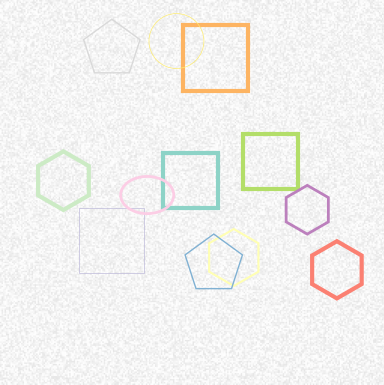[{"shape": "square", "thickness": 3, "radius": 0.36, "center": [0.494, 0.532]}, {"shape": "hexagon", "thickness": 1.5, "radius": 0.37, "center": [0.607, 0.331]}, {"shape": "square", "thickness": 0.5, "radius": 0.42, "center": [0.289, 0.375]}, {"shape": "hexagon", "thickness": 3, "radius": 0.37, "center": [0.875, 0.299]}, {"shape": "pentagon", "thickness": 1, "radius": 0.39, "center": [0.555, 0.314]}, {"shape": "square", "thickness": 3, "radius": 0.43, "center": [0.56, 0.85]}, {"shape": "square", "thickness": 3, "radius": 0.36, "center": [0.703, 0.581]}, {"shape": "oval", "thickness": 2, "radius": 0.34, "center": [0.382, 0.493]}, {"shape": "pentagon", "thickness": 1, "radius": 0.39, "center": [0.291, 0.873]}, {"shape": "hexagon", "thickness": 2, "radius": 0.32, "center": [0.798, 0.455]}, {"shape": "hexagon", "thickness": 3, "radius": 0.38, "center": [0.165, 0.531]}, {"shape": "circle", "thickness": 0.5, "radius": 0.36, "center": [0.458, 0.893]}]